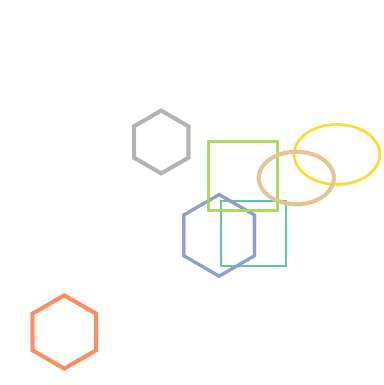[{"shape": "square", "thickness": 1.5, "radius": 0.43, "center": [0.659, 0.394]}, {"shape": "hexagon", "thickness": 3, "radius": 0.48, "center": [0.167, 0.138]}, {"shape": "hexagon", "thickness": 2.5, "radius": 0.53, "center": [0.569, 0.389]}, {"shape": "square", "thickness": 2, "radius": 0.45, "center": [0.631, 0.543]}, {"shape": "oval", "thickness": 2, "radius": 0.56, "center": [0.875, 0.599]}, {"shape": "oval", "thickness": 3, "radius": 0.49, "center": [0.77, 0.538]}, {"shape": "hexagon", "thickness": 3, "radius": 0.41, "center": [0.419, 0.631]}]